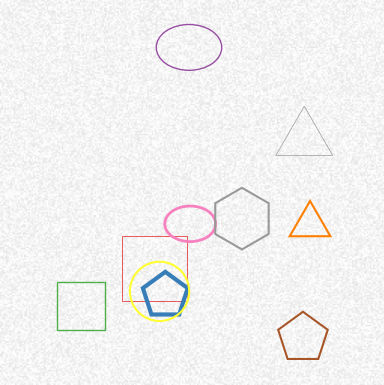[{"shape": "square", "thickness": 0.5, "radius": 0.42, "center": [0.402, 0.303]}, {"shape": "pentagon", "thickness": 3, "radius": 0.31, "center": [0.429, 0.233]}, {"shape": "square", "thickness": 1, "radius": 0.31, "center": [0.211, 0.205]}, {"shape": "oval", "thickness": 1, "radius": 0.43, "center": [0.491, 0.877]}, {"shape": "triangle", "thickness": 1.5, "radius": 0.31, "center": [0.805, 0.417]}, {"shape": "circle", "thickness": 1.5, "radius": 0.39, "center": [0.414, 0.243]}, {"shape": "pentagon", "thickness": 1.5, "radius": 0.34, "center": [0.787, 0.122]}, {"shape": "oval", "thickness": 2, "radius": 0.33, "center": [0.494, 0.419]}, {"shape": "hexagon", "thickness": 1.5, "radius": 0.4, "center": [0.628, 0.432]}, {"shape": "triangle", "thickness": 0.5, "radius": 0.43, "center": [0.79, 0.639]}]